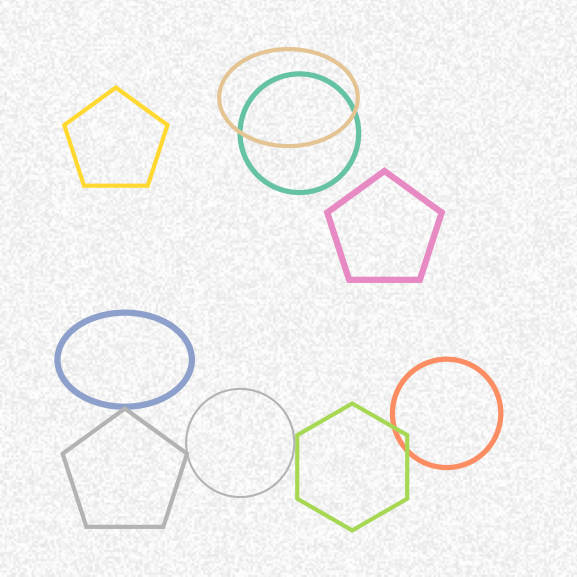[{"shape": "circle", "thickness": 2.5, "radius": 0.51, "center": [0.518, 0.768]}, {"shape": "circle", "thickness": 2.5, "radius": 0.47, "center": [0.773, 0.283]}, {"shape": "oval", "thickness": 3, "radius": 0.58, "center": [0.216, 0.376]}, {"shape": "pentagon", "thickness": 3, "radius": 0.52, "center": [0.666, 0.599]}, {"shape": "hexagon", "thickness": 2, "radius": 0.55, "center": [0.61, 0.191]}, {"shape": "pentagon", "thickness": 2, "radius": 0.47, "center": [0.201, 0.754]}, {"shape": "oval", "thickness": 2, "radius": 0.6, "center": [0.499, 0.83]}, {"shape": "pentagon", "thickness": 2, "radius": 0.57, "center": [0.216, 0.178]}, {"shape": "circle", "thickness": 1, "radius": 0.47, "center": [0.416, 0.232]}]